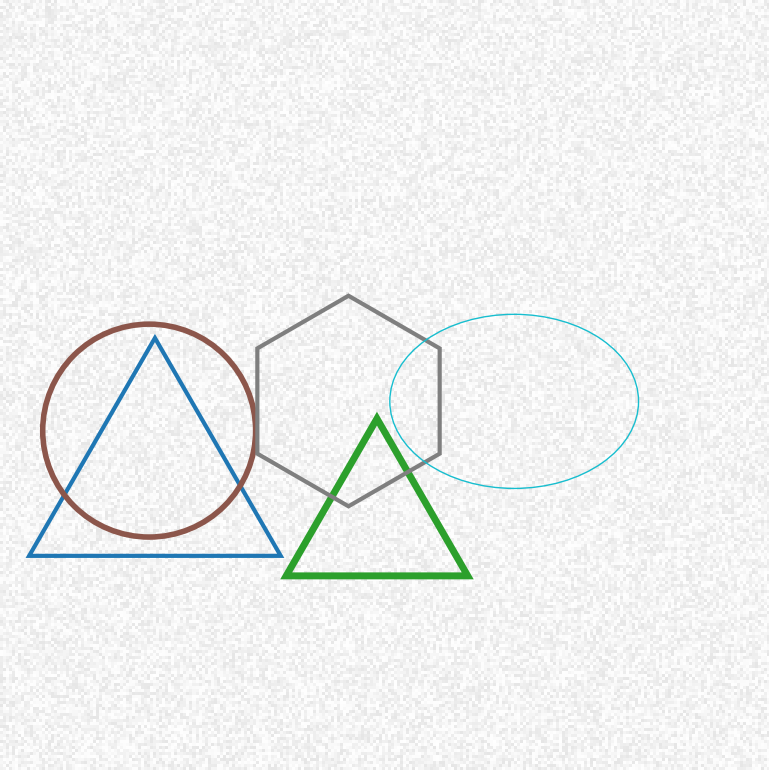[{"shape": "triangle", "thickness": 1.5, "radius": 0.94, "center": [0.201, 0.372]}, {"shape": "triangle", "thickness": 2.5, "radius": 0.68, "center": [0.49, 0.32]}, {"shape": "circle", "thickness": 2, "radius": 0.69, "center": [0.194, 0.441]}, {"shape": "hexagon", "thickness": 1.5, "radius": 0.68, "center": [0.453, 0.479]}, {"shape": "oval", "thickness": 0.5, "radius": 0.81, "center": [0.668, 0.479]}]